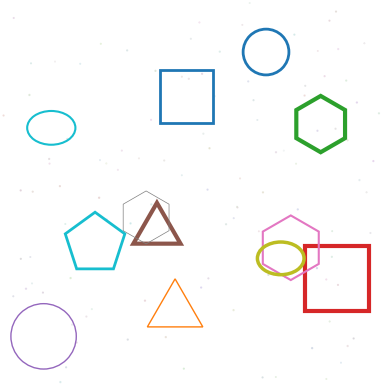[{"shape": "square", "thickness": 2, "radius": 0.35, "center": [0.484, 0.749]}, {"shape": "circle", "thickness": 2, "radius": 0.3, "center": [0.691, 0.865]}, {"shape": "triangle", "thickness": 1, "radius": 0.42, "center": [0.455, 0.192]}, {"shape": "hexagon", "thickness": 3, "radius": 0.37, "center": [0.833, 0.678]}, {"shape": "square", "thickness": 3, "radius": 0.42, "center": [0.875, 0.277]}, {"shape": "circle", "thickness": 1, "radius": 0.42, "center": [0.113, 0.126]}, {"shape": "triangle", "thickness": 3, "radius": 0.35, "center": [0.408, 0.402]}, {"shape": "hexagon", "thickness": 1.5, "radius": 0.42, "center": [0.755, 0.357]}, {"shape": "hexagon", "thickness": 0.5, "radius": 0.34, "center": [0.38, 0.435]}, {"shape": "oval", "thickness": 2.5, "radius": 0.3, "center": [0.729, 0.329]}, {"shape": "pentagon", "thickness": 2, "radius": 0.41, "center": [0.247, 0.367]}, {"shape": "oval", "thickness": 1.5, "radius": 0.31, "center": [0.133, 0.668]}]